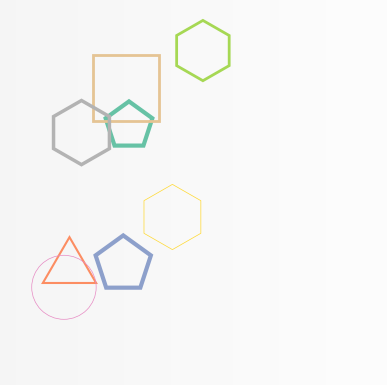[{"shape": "pentagon", "thickness": 3, "radius": 0.32, "center": [0.333, 0.673]}, {"shape": "triangle", "thickness": 1.5, "radius": 0.4, "center": [0.179, 0.305]}, {"shape": "pentagon", "thickness": 3, "radius": 0.37, "center": [0.318, 0.313]}, {"shape": "circle", "thickness": 0.5, "radius": 0.42, "center": [0.165, 0.254]}, {"shape": "hexagon", "thickness": 2, "radius": 0.39, "center": [0.524, 0.869]}, {"shape": "hexagon", "thickness": 0.5, "radius": 0.42, "center": [0.445, 0.436]}, {"shape": "square", "thickness": 2, "radius": 0.43, "center": [0.326, 0.772]}, {"shape": "hexagon", "thickness": 2.5, "radius": 0.42, "center": [0.21, 0.656]}]